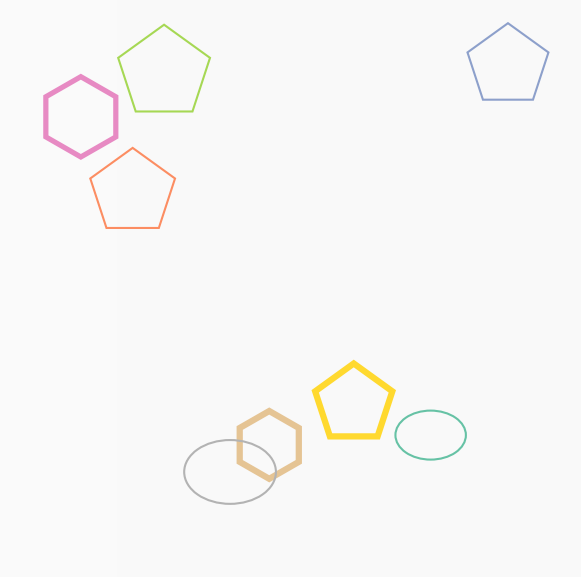[{"shape": "oval", "thickness": 1, "radius": 0.3, "center": [0.741, 0.246]}, {"shape": "pentagon", "thickness": 1, "radius": 0.38, "center": [0.228, 0.666]}, {"shape": "pentagon", "thickness": 1, "radius": 0.37, "center": [0.874, 0.886]}, {"shape": "hexagon", "thickness": 2.5, "radius": 0.35, "center": [0.139, 0.797]}, {"shape": "pentagon", "thickness": 1, "radius": 0.42, "center": [0.282, 0.873]}, {"shape": "pentagon", "thickness": 3, "radius": 0.35, "center": [0.609, 0.3]}, {"shape": "hexagon", "thickness": 3, "radius": 0.29, "center": [0.463, 0.229]}, {"shape": "oval", "thickness": 1, "radius": 0.39, "center": [0.396, 0.182]}]